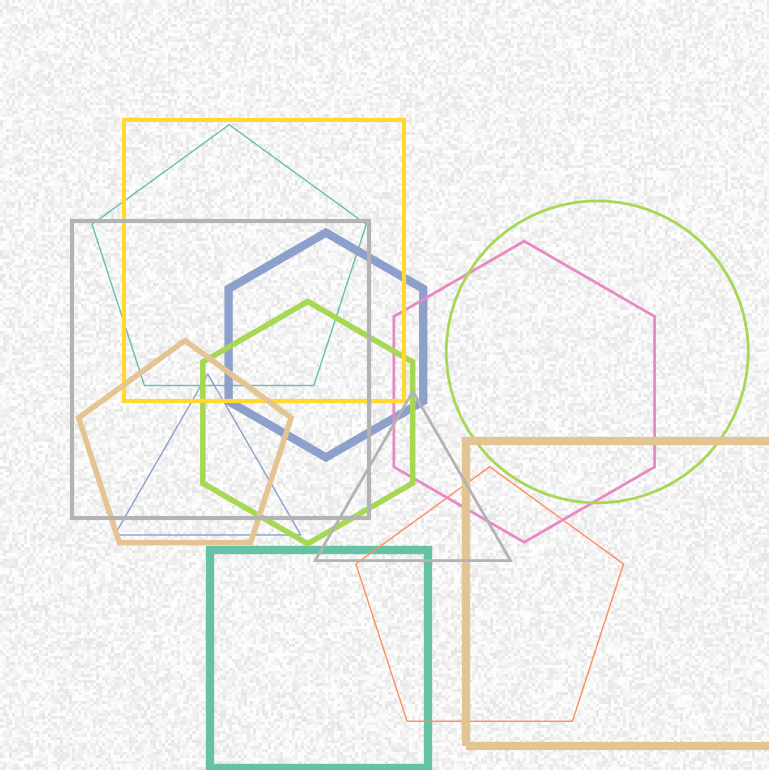[{"shape": "pentagon", "thickness": 0.5, "radius": 0.94, "center": [0.298, 0.651]}, {"shape": "square", "thickness": 3, "radius": 0.71, "center": [0.414, 0.144]}, {"shape": "pentagon", "thickness": 0.5, "radius": 0.91, "center": [0.636, 0.211]}, {"shape": "triangle", "thickness": 0.5, "radius": 0.7, "center": [0.27, 0.375]}, {"shape": "hexagon", "thickness": 3, "radius": 0.73, "center": [0.423, 0.552]}, {"shape": "hexagon", "thickness": 1, "radius": 0.98, "center": [0.681, 0.491]}, {"shape": "circle", "thickness": 1, "radius": 0.98, "center": [0.776, 0.543]}, {"shape": "hexagon", "thickness": 2, "radius": 0.79, "center": [0.4, 0.451]}, {"shape": "square", "thickness": 1.5, "radius": 0.91, "center": [0.343, 0.662]}, {"shape": "square", "thickness": 3, "radius": 0.99, "center": [0.804, 0.229]}, {"shape": "pentagon", "thickness": 2, "radius": 0.73, "center": [0.24, 0.413]}, {"shape": "square", "thickness": 1.5, "radius": 0.96, "center": [0.287, 0.52]}, {"shape": "triangle", "thickness": 1, "radius": 0.73, "center": [0.536, 0.345]}]